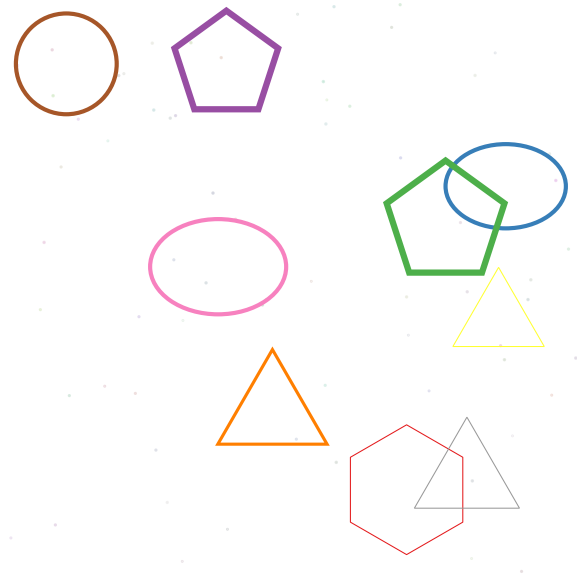[{"shape": "hexagon", "thickness": 0.5, "radius": 0.56, "center": [0.704, 0.151]}, {"shape": "oval", "thickness": 2, "radius": 0.52, "center": [0.876, 0.677]}, {"shape": "pentagon", "thickness": 3, "radius": 0.54, "center": [0.772, 0.614]}, {"shape": "pentagon", "thickness": 3, "radius": 0.47, "center": [0.392, 0.886]}, {"shape": "triangle", "thickness": 1.5, "radius": 0.55, "center": [0.472, 0.285]}, {"shape": "triangle", "thickness": 0.5, "radius": 0.46, "center": [0.863, 0.445]}, {"shape": "circle", "thickness": 2, "radius": 0.44, "center": [0.115, 0.889]}, {"shape": "oval", "thickness": 2, "radius": 0.59, "center": [0.378, 0.537]}, {"shape": "triangle", "thickness": 0.5, "radius": 0.53, "center": [0.809, 0.172]}]